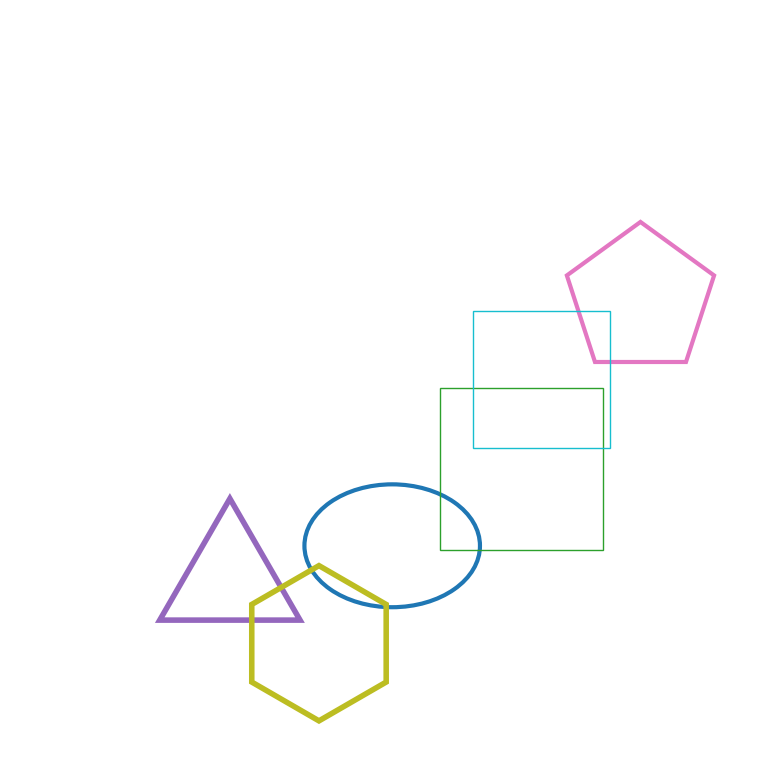[{"shape": "oval", "thickness": 1.5, "radius": 0.57, "center": [0.509, 0.291]}, {"shape": "square", "thickness": 0.5, "radius": 0.53, "center": [0.677, 0.391]}, {"shape": "triangle", "thickness": 2, "radius": 0.53, "center": [0.299, 0.247]}, {"shape": "pentagon", "thickness": 1.5, "radius": 0.5, "center": [0.832, 0.611]}, {"shape": "hexagon", "thickness": 2, "radius": 0.5, "center": [0.414, 0.165]}, {"shape": "square", "thickness": 0.5, "radius": 0.44, "center": [0.703, 0.507]}]